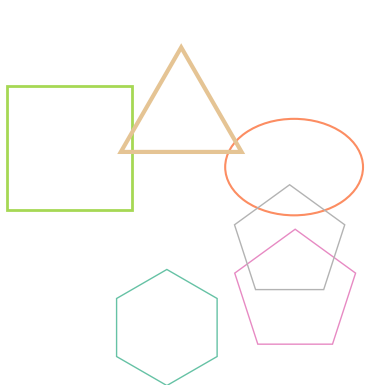[{"shape": "hexagon", "thickness": 1, "radius": 0.75, "center": [0.433, 0.149]}, {"shape": "oval", "thickness": 1.5, "radius": 0.9, "center": [0.764, 0.566]}, {"shape": "pentagon", "thickness": 1, "radius": 0.83, "center": [0.767, 0.24]}, {"shape": "square", "thickness": 2, "radius": 0.81, "center": [0.18, 0.616]}, {"shape": "triangle", "thickness": 3, "radius": 0.91, "center": [0.471, 0.696]}, {"shape": "pentagon", "thickness": 1, "radius": 0.75, "center": [0.752, 0.37]}]